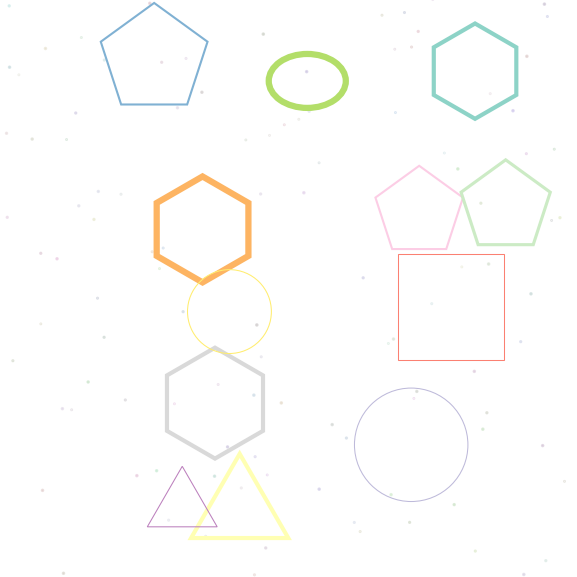[{"shape": "hexagon", "thickness": 2, "radius": 0.41, "center": [0.823, 0.876]}, {"shape": "triangle", "thickness": 2, "radius": 0.49, "center": [0.415, 0.116]}, {"shape": "circle", "thickness": 0.5, "radius": 0.49, "center": [0.712, 0.229]}, {"shape": "square", "thickness": 0.5, "radius": 0.46, "center": [0.781, 0.468]}, {"shape": "pentagon", "thickness": 1, "radius": 0.49, "center": [0.267, 0.897]}, {"shape": "hexagon", "thickness": 3, "radius": 0.46, "center": [0.351, 0.602]}, {"shape": "oval", "thickness": 3, "radius": 0.33, "center": [0.532, 0.859]}, {"shape": "pentagon", "thickness": 1, "radius": 0.4, "center": [0.726, 0.632]}, {"shape": "hexagon", "thickness": 2, "radius": 0.48, "center": [0.372, 0.301]}, {"shape": "triangle", "thickness": 0.5, "radius": 0.35, "center": [0.316, 0.122]}, {"shape": "pentagon", "thickness": 1.5, "radius": 0.41, "center": [0.876, 0.641]}, {"shape": "circle", "thickness": 0.5, "radius": 0.36, "center": [0.397, 0.46]}]